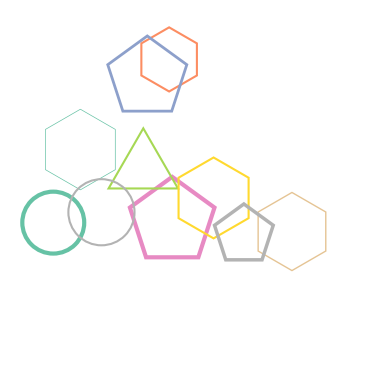[{"shape": "circle", "thickness": 3, "radius": 0.4, "center": [0.138, 0.422]}, {"shape": "hexagon", "thickness": 0.5, "radius": 0.52, "center": [0.209, 0.612]}, {"shape": "hexagon", "thickness": 1.5, "radius": 0.42, "center": [0.439, 0.846]}, {"shape": "pentagon", "thickness": 2, "radius": 0.54, "center": [0.383, 0.799]}, {"shape": "pentagon", "thickness": 3, "radius": 0.58, "center": [0.447, 0.425]}, {"shape": "triangle", "thickness": 1.5, "radius": 0.52, "center": [0.372, 0.563]}, {"shape": "hexagon", "thickness": 1.5, "radius": 0.53, "center": [0.555, 0.486]}, {"shape": "hexagon", "thickness": 1, "radius": 0.51, "center": [0.758, 0.399]}, {"shape": "circle", "thickness": 1.5, "radius": 0.43, "center": [0.264, 0.449]}, {"shape": "pentagon", "thickness": 2.5, "radius": 0.4, "center": [0.633, 0.39]}]